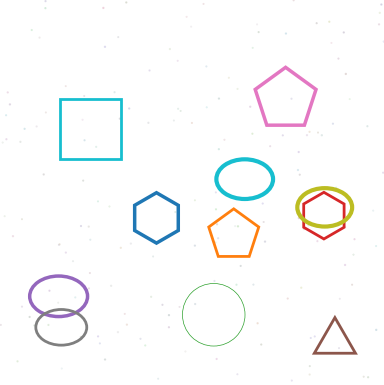[{"shape": "hexagon", "thickness": 2.5, "radius": 0.33, "center": [0.406, 0.434]}, {"shape": "pentagon", "thickness": 2, "radius": 0.34, "center": [0.607, 0.389]}, {"shape": "circle", "thickness": 0.5, "radius": 0.41, "center": [0.555, 0.182]}, {"shape": "hexagon", "thickness": 2, "radius": 0.3, "center": [0.841, 0.44]}, {"shape": "oval", "thickness": 2.5, "radius": 0.38, "center": [0.152, 0.23]}, {"shape": "triangle", "thickness": 2, "radius": 0.31, "center": [0.87, 0.113]}, {"shape": "pentagon", "thickness": 2.5, "radius": 0.42, "center": [0.742, 0.742]}, {"shape": "oval", "thickness": 2, "radius": 0.33, "center": [0.159, 0.15]}, {"shape": "oval", "thickness": 3, "radius": 0.36, "center": [0.843, 0.461]}, {"shape": "square", "thickness": 2, "radius": 0.39, "center": [0.235, 0.665]}, {"shape": "oval", "thickness": 3, "radius": 0.37, "center": [0.636, 0.535]}]